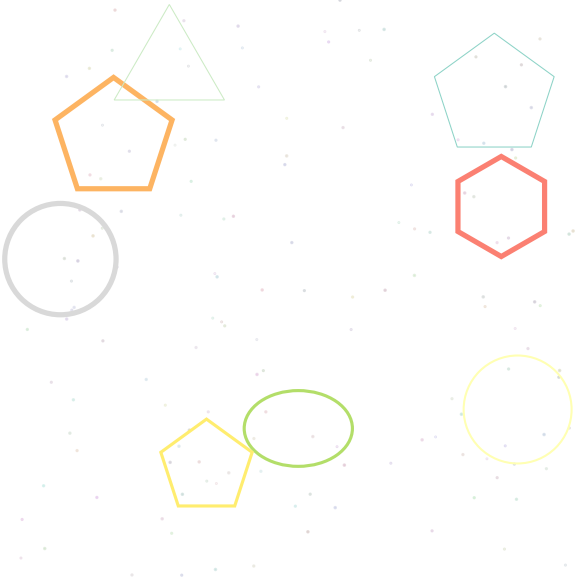[{"shape": "pentagon", "thickness": 0.5, "radius": 0.54, "center": [0.856, 0.833]}, {"shape": "circle", "thickness": 1, "radius": 0.47, "center": [0.896, 0.29]}, {"shape": "hexagon", "thickness": 2.5, "radius": 0.43, "center": [0.868, 0.642]}, {"shape": "pentagon", "thickness": 2.5, "radius": 0.53, "center": [0.197, 0.758]}, {"shape": "oval", "thickness": 1.5, "radius": 0.47, "center": [0.517, 0.257]}, {"shape": "circle", "thickness": 2.5, "radius": 0.48, "center": [0.105, 0.55]}, {"shape": "triangle", "thickness": 0.5, "radius": 0.55, "center": [0.293, 0.881]}, {"shape": "pentagon", "thickness": 1.5, "radius": 0.42, "center": [0.358, 0.19]}]